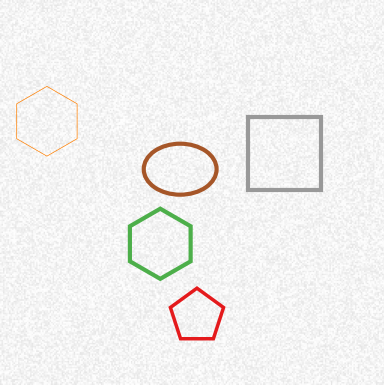[{"shape": "pentagon", "thickness": 2.5, "radius": 0.36, "center": [0.512, 0.179]}, {"shape": "hexagon", "thickness": 3, "radius": 0.46, "center": [0.416, 0.367]}, {"shape": "hexagon", "thickness": 0.5, "radius": 0.45, "center": [0.122, 0.685]}, {"shape": "oval", "thickness": 3, "radius": 0.47, "center": [0.468, 0.561]}, {"shape": "square", "thickness": 3, "radius": 0.47, "center": [0.739, 0.602]}]